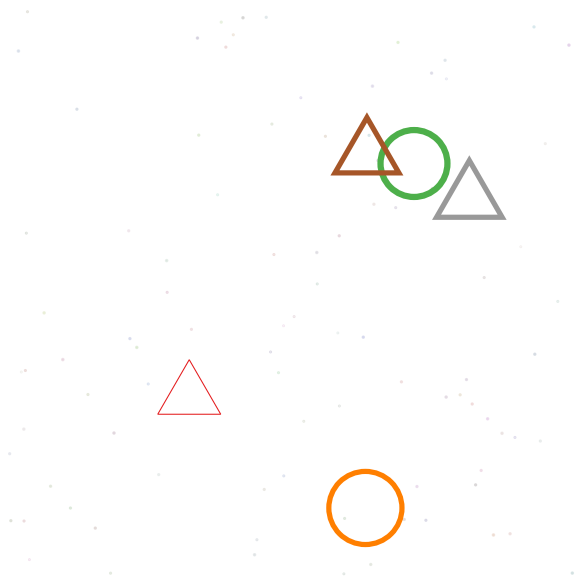[{"shape": "triangle", "thickness": 0.5, "radius": 0.31, "center": [0.328, 0.313]}, {"shape": "circle", "thickness": 3, "radius": 0.29, "center": [0.717, 0.716]}, {"shape": "circle", "thickness": 2.5, "radius": 0.32, "center": [0.633, 0.12]}, {"shape": "triangle", "thickness": 2.5, "radius": 0.32, "center": [0.635, 0.732]}, {"shape": "triangle", "thickness": 2.5, "radius": 0.33, "center": [0.813, 0.656]}]